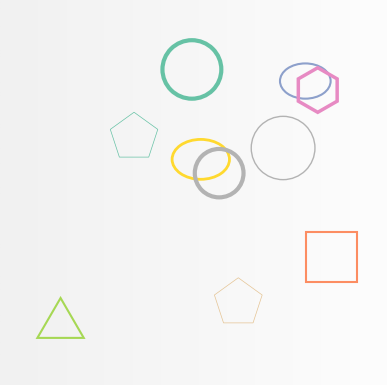[{"shape": "circle", "thickness": 3, "radius": 0.38, "center": [0.495, 0.82]}, {"shape": "pentagon", "thickness": 0.5, "radius": 0.32, "center": [0.346, 0.644]}, {"shape": "square", "thickness": 1.5, "radius": 0.33, "center": [0.856, 0.333]}, {"shape": "oval", "thickness": 1.5, "radius": 0.33, "center": [0.788, 0.789]}, {"shape": "hexagon", "thickness": 2.5, "radius": 0.29, "center": [0.82, 0.766]}, {"shape": "triangle", "thickness": 1.5, "radius": 0.35, "center": [0.156, 0.157]}, {"shape": "oval", "thickness": 2, "radius": 0.37, "center": [0.518, 0.586]}, {"shape": "pentagon", "thickness": 0.5, "radius": 0.32, "center": [0.615, 0.214]}, {"shape": "circle", "thickness": 1, "radius": 0.41, "center": [0.731, 0.616]}, {"shape": "circle", "thickness": 3, "radius": 0.31, "center": [0.566, 0.55]}]